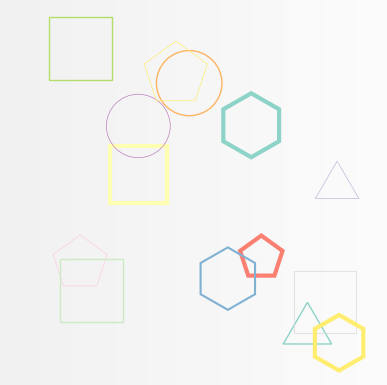[{"shape": "triangle", "thickness": 1, "radius": 0.36, "center": [0.793, 0.143]}, {"shape": "hexagon", "thickness": 3, "radius": 0.42, "center": [0.648, 0.675]}, {"shape": "square", "thickness": 3, "radius": 0.37, "center": [0.356, 0.547]}, {"shape": "triangle", "thickness": 0.5, "radius": 0.33, "center": [0.87, 0.517]}, {"shape": "pentagon", "thickness": 3, "radius": 0.29, "center": [0.674, 0.331]}, {"shape": "hexagon", "thickness": 1.5, "radius": 0.41, "center": [0.588, 0.276]}, {"shape": "circle", "thickness": 1, "radius": 0.42, "center": [0.488, 0.784]}, {"shape": "square", "thickness": 1, "radius": 0.41, "center": [0.207, 0.874]}, {"shape": "pentagon", "thickness": 0.5, "radius": 0.37, "center": [0.207, 0.317]}, {"shape": "square", "thickness": 0.5, "radius": 0.4, "center": [0.839, 0.215]}, {"shape": "circle", "thickness": 0.5, "radius": 0.41, "center": [0.357, 0.673]}, {"shape": "square", "thickness": 1, "radius": 0.41, "center": [0.237, 0.245]}, {"shape": "pentagon", "thickness": 0.5, "radius": 0.43, "center": [0.454, 0.807]}, {"shape": "hexagon", "thickness": 3, "radius": 0.36, "center": [0.875, 0.11]}]